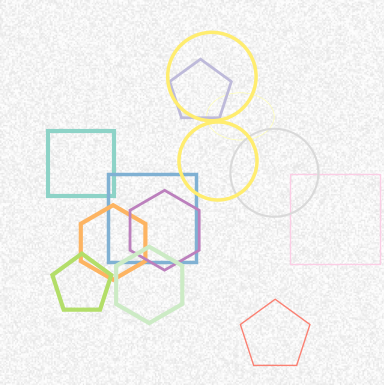[{"shape": "square", "thickness": 3, "radius": 0.43, "center": [0.21, 0.576]}, {"shape": "oval", "thickness": 0.5, "radius": 0.44, "center": [0.624, 0.698]}, {"shape": "pentagon", "thickness": 2, "radius": 0.42, "center": [0.521, 0.762]}, {"shape": "pentagon", "thickness": 1, "radius": 0.47, "center": [0.715, 0.128]}, {"shape": "square", "thickness": 2.5, "radius": 0.57, "center": [0.396, 0.434]}, {"shape": "hexagon", "thickness": 3, "radius": 0.48, "center": [0.294, 0.37]}, {"shape": "pentagon", "thickness": 3, "radius": 0.4, "center": [0.213, 0.261]}, {"shape": "square", "thickness": 1, "radius": 0.59, "center": [0.87, 0.431]}, {"shape": "circle", "thickness": 1.5, "radius": 0.57, "center": [0.713, 0.551]}, {"shape": "hexagon", "thickness": 2, "radius": 0.52, "center": [0.428, 0.402]}, {"shape": "hexagon", "thickness": 3, "radius": 0.5, "center": [0.388, 0.26]}, {"shape": "circle", "thickness": 2.5, "radius": 0.57, "center": [0.55, 0.801]}, {"shape": "circle", "thickness": 2.5, "radius": 0.51, "center": [0.566, 0.582]}]